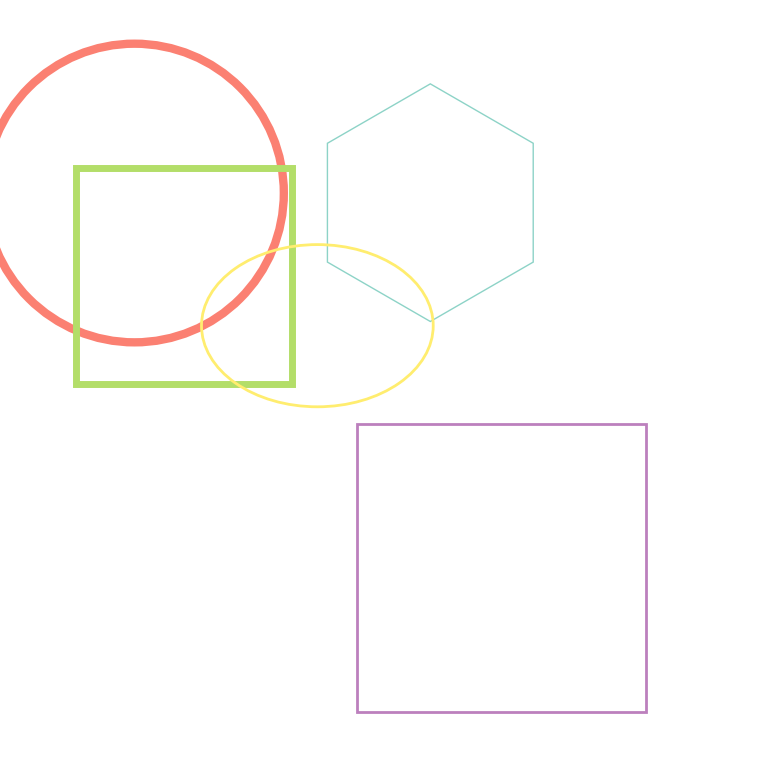[{"shape": "hexagon", "thickness": 0.5, "radius": 0.77, "center": [0.559, 0.737]}, {"shape": "circle", "thickness": 3, "radius": 0.97, "center": [0.175, 0.749]}, {"shape": "square", "thickness": 2.5, "radius": 0.7, "center": [0.239, 0.641]}, {"shape": "square", "thickness": 1, "radius": 0.94, "center": [0.651, 0.263]}, {"shape": "oval", "thickness": 1, "radius": 0.75, "center": [0.412, 0.577]}]